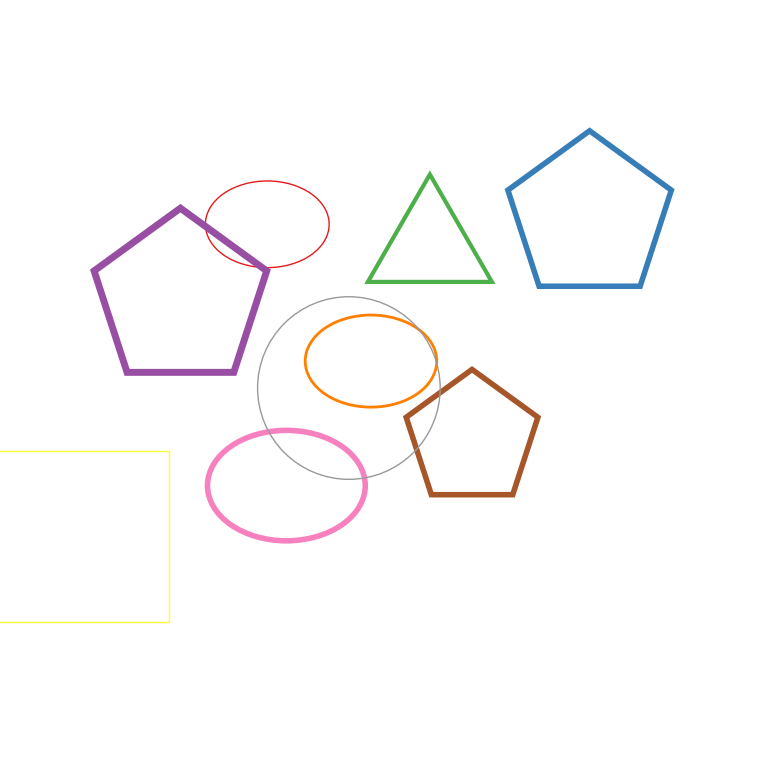[{"shape": "oval", "thickness": 0.5, "radius": 0.4, "center": [0.347, 0.709]}, {"shape": "pentagon", "thickness": 2, "radius": 0.56, "center": [0.766, 0.719]}, {"shape": "triangle", "thickness": 1.5, "radius": 0.47, "center": [0.558, 0.68]}, {"shape": "pentagon", "thickness": 2.5, "radius": 0.59, "center": [0.234, 0.612]}, {"shape": "oval", "thickness": 1, "radius": 0.43, "center": [0.482, 0.531]}, {"shape": "square", "thickness": 0.5, "radius": 0.56, "center": [0.109, 0.303]}, {"shape": "pentagon", "thickness": 2, "radius": 0.45, "center": [0.613, 0.43]}, {"shape": "oval", "thickness": 2, "radius": 0.51, "center": [0.372, 0.369]}, {"shape": "circle", "thickness": 0.5, "radius": 0.59, "center": [0.453, 0.496]}]